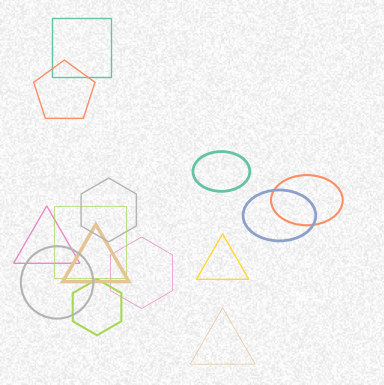[{"shape": "square", "thickness": 1, "radius": 0.38, "center": [0.213, 0.877]}, {"shape": "oval", "thickness": 2, "radius": 0.37, "center": [0.575, 0.555]}, {"shape": "pentagon", "thickness": 1, "radius": 0.42, "center": [0.167, 0.76]}, {"shape": "oval", "thickness": 1.5, "radius": 0.47, "center": [0.797, 0.48]}, {"shape": "oval", "thickness": 2, "radius": 0.47, "center": [0.726, 0.44]}, {"shape": "triangle", "thickness": 1, "radius": 0.5, "center": [0.121, 0.366]}, {"shape": "hexagon", "thickness": 0.5, "radius": 0.46, "center": [0.368, 0.291]}, {"shape": "hexagon", "thickness": 1.5, "radius": 0.36, "center": [0.252, 0.202]}, {"shape": "square", "thickness": 0.5, "radius": 0.47, "center": [0.235, 0.372]}, {"shape": "triangle", "thickness": 1, "radius": 0.39, "center": [0.578, 0.314]}, {"shape": "triangle", "thickness": 2.5, "radius": 0.5, "center": [0.249, 0.318]}, {"shape": "triangle", "thickness": 0.5, "radius": 0.49, "center": [0.578, 0.103]}, {"shape": "circle", "thickness": 1.5, "radius": 0.47, "center": [0.148, 0.266]}, {"shape": "hexagon", "thickness": 1, "radius": 0.41, "center": [0.282, 0.455]}]